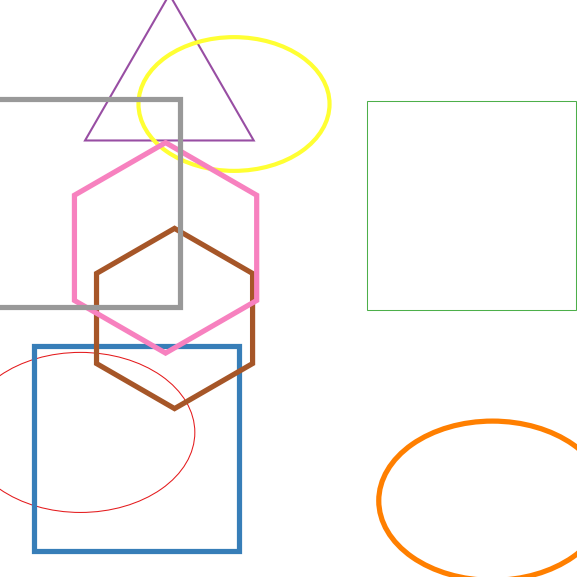[{"shape": "oval", "thickness": 0.5, "radius": 0.99, "center": [0.139, 0.25]}, {"shape": "square", "thickness": 2.5, "radius": 0.89, "center": [0.236, 0.222]}, {"shape": "square", "thickness": 0.5, "radius": 0.91, "center": [0.816, 0.644]}, {"shape": "triangle", "thickness": 1, "radius": 0.84, "center": [0.293, 0.84]}, {"shape": "oval", "thickness": 2.5, "radius": 0.98, "center": [0.853, 0.132]}, {"shape": "oval", "thickness": 2, "radius": 0.83, "center": [0.405, 0.819]}, {"shape": "hexagon", "thickness": 2.5, "radius": 0.78, "center": [0.302, 0.448]}, {"shape": "hexagon", "thickness": 2.5, "radius": 0.91, "center": [0.287, 0.57]}, {"shape": "square", "thickness": 2.5, "radius": 0.9, "center": [0.131, 0.647]}]